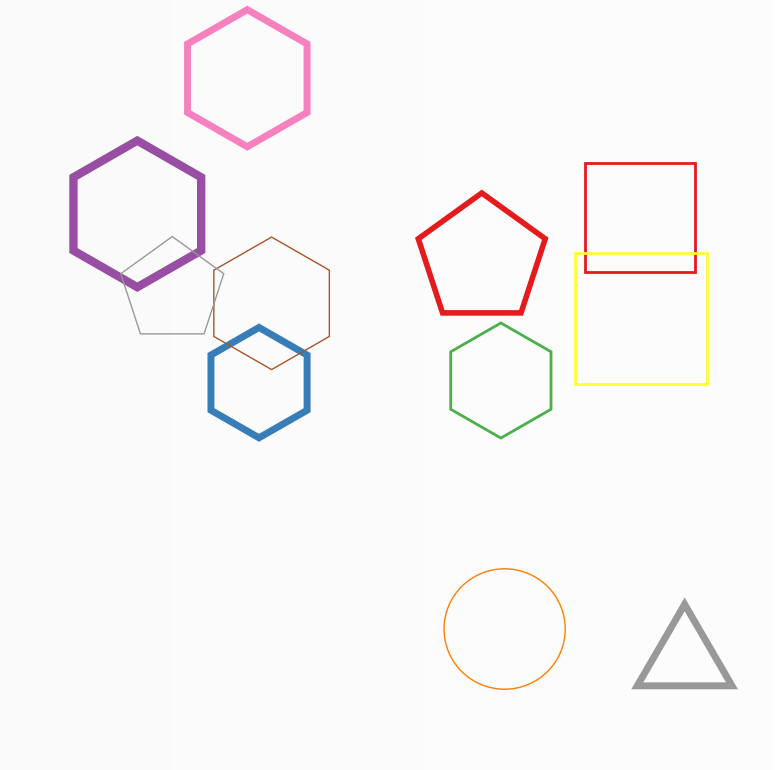[{"shape": "square", "thickness": 1, "radius": 0.35, "center": [0.826, 0.717]}, {"shape": "pentagon", "thickness": 2, "radius": 0.43, "center": [0.622, 0.663]}, {"shape": "hexagon", "thickness": 2.5, "radius": 0.36, "center": [0.334, 0.503]}, {"shape": "hexagon", "thickness": 1, "radius": 0.37, "center": [0.646, 0.506]}, {"shape": "hexagon", "thickness": 3, "radius": 0.48, "center": [0.177, 0.722]}, {"shape": "circle", "thickness": 0.5, "radius": 0.39, "center": [0.651, 0.183]}, {"shape": "square", "thickness": 1, "radius": 0.43, "center": [0.827, 0.586]}, {"shape": "hexagon", "thickness": 0.5, "radius": 0.43, "center": [0.35, 0.606]}, {"shape": "hexagon", "thickness": 2.5, "radius": 0.45, "center": [0.319, 0.898]}, {"shape": "pentagon", "thickness": 0.5, "radius": 0.35, "center": [0.222, 0.623]}, {"shape": "triangle", "thickness": 2.5, "radius": 0.35, "center": [0.883, 0.145]}]